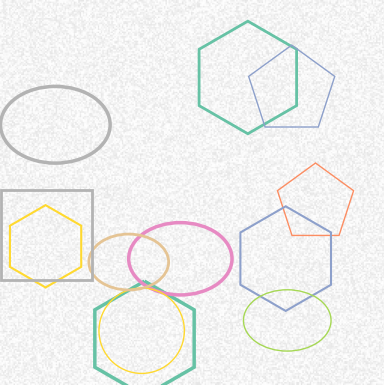[{"shape": "hexagon", "thickness": 2, "radius": 0.73, "center": [0.644, 0.799]}, {"shape": "hexagon", "thickness": 2.5, "radius": 0.74, "center": [0.375, 0.121]}, {"shape": "pentagon", "thickness": 1, "radius": 0.52, "center": [0.82, 0.473]}, {"shape": "hexagon", "thickness": 1.5, "radius": 0.68, "center": [0.742, 0.328]}, {"shape": "pentagon", "thickness": 1, "radius": 0.59, "center": [0.758, 0.765]}, {"shape": "oval", "thickness": 2.5, "radius": 0.67, "center": [0.468, 0.328]}, {"shape": "oval", "thickness": 1, "radius": 0.57, "center": [0.746, 0.168]}, {"shape": "circle", "thickness": 1, "radius": 0.55, "center": [0.368, 0.141]}, {"shape": "hexagon", "thickness": 1.5, "radius": 0.53, "center": [0.118, 0.36]}, {"shape": "oval", "thickness": 2, "radius": 0.52, "center": [0.334, 0.319]}, {"shape": "oval", "thickness": 2.5, "radius": 0.71, "center": [0.144, 0.676]}, {"shape": "square", "thickness": 2, "radius": 0.59, "center": [0.121, 0.389]}]